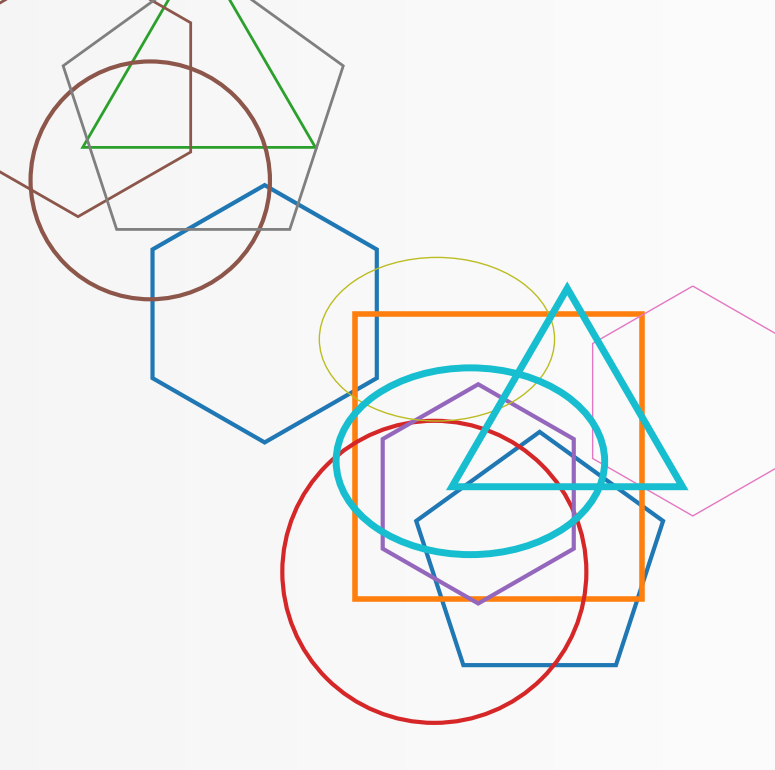[{"shape": "hexagon", "thickness": 1.5, "radius": 0.84, "center": [0.341, 0.592]}, {"shape": "pentagon", "thickness": 1.5, "radius": 0.84, "center": [0.696, 0.272]}, {"shape": "square", "thickness": 2, "radius": 0.92, "center": [0.643, 0.407]}, {"shape": "triangle", "thickness": 1, "radius": 0.87, "center": [0.257, 0.895]}, {"shape": "circle", "thickness": 1.5, "radius": 0.98, "center": [0.56, 0.257]}, {"shape": "hexagon", "thickness": 1.5, "radius": 0.71, "center": [0.617, 0.359]}, {"shape": "circle", "thickness": 1.5, "radius": 0.77, "center": [0.194, 0.766]}, {"shape": "hexagon", "thickness": 1, "radius": 0.84, "center": [0.101, 0.886]}, {"shape": "hexagon", "thickness": 0.5, "radius": 0.75, "center": [0.894, 0.479]}, {"shape": "pentagon", "thickness": 1, "radius": 0.95, "center": [0.262, 0.856]}, {"shape": "oval", "thickness": 0.5, "radius": 0.76, "center": [0.564, 0.559]}, {"shape": "triangle", "thickness": 2.5, "radius": 0.86, "center": [0.732, 0.454]}, {"shape": "oval", "thickness": 2.5, "radius": 0.87, "center": [0.607, 0.401]}]